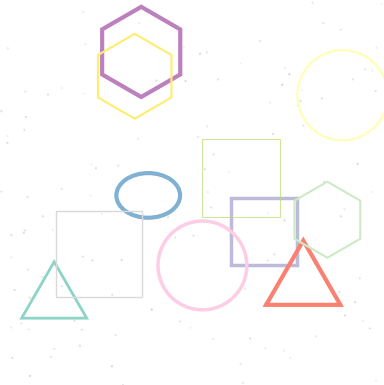[{"shape": "triangle", "thickness": 2, "radius": 0.49, "center": [0.141, 0.222]}, {"shape": "circle", "thickness": 1.5, "radius": 0.59, "center": [0.89, 0.753]}, {"shape": "square", "thickness": 2.5, "radius": 0.43, "center": [0.686, 0.399]}, {"shape": "triangle", "thickness": 3, "radius": 0.56, "center": [0.788, 0.264]}, {"shape": "oval", "thickness": 3, "radius": 0.41, "center": [0.385, 0.492]}, {"shape": "square", "thickness": 0.5, "radius": 0.51, "center": [0.627, 0.538]}, {"shape": "circle", "thickness": 2.5, "radius": 0.58, "center": [0.526, 0.311]}, {"shape": "square", "thickness": 1, "radius": 0.56, "center": [0.257, 0.34]}, {"shape": "hexagon", "thickness": 3, "radius": 0.59, "center": [0.367, 0.865]}, {"shape": "hexagon", "thickness": 1.5, "radius": 0.49, "center": [0.85, 0.429]}, {"shape": "hexagon", "thickness": 1.5, "radius": 0.55, "center": [0.35, 0.802]}]